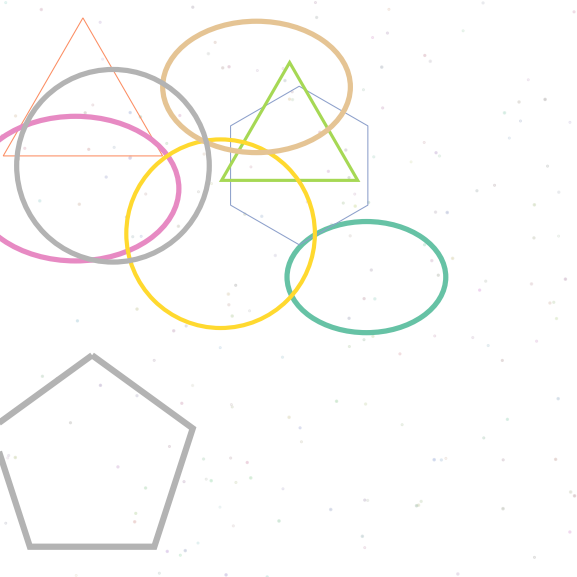[{"shape": "oval", "thickness": 2.5, "radius": 0.69, "center": [0.634, 0.519]}, {"shape": "triangle", "thickness": 0.5, "radius": 0.8, "center": [0.144, 0.809]}, {"shape": "hexagon", "thickness": 0.5, "radius": 0.69, "center": [0.518, 0.713]}, {"shape": "oval", "thickness": 2.5, "radius": 0.89, "center": [0.131, 0.673]}, {"shape": "triangle", "thickness": 1.5, "radius": 0.68, "center": [0.502, 0.755]}, {"shape": "circle", "thickness": 2, "radius": 0.82, "center": [0.382, 0.594]}, {"shape": "oval", "thickness": 2.5, "radius": 0.81, "center": [0.444, 0.849]}, {"shape": "circle", "thickness": 2.5, "radius": 0.83, "center": [0.196, 0.712]}, {"shape": "pentagon", "thickness": 3, "radius": 0.92, "center": [0.159, 0.201]}]